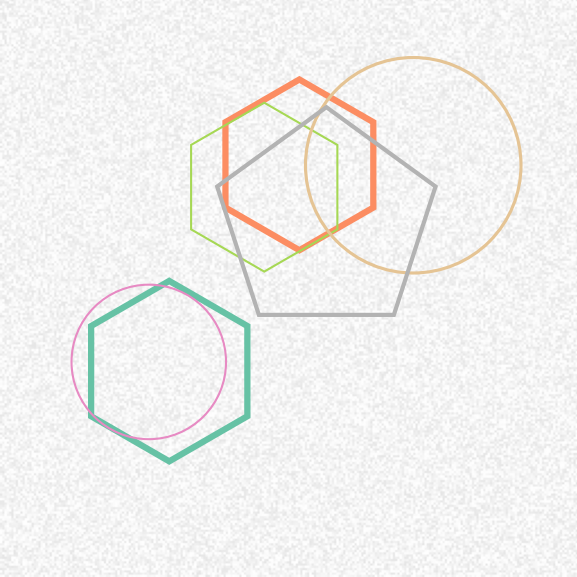[{"shape": "hexagon", "thickness": 3, "radius": 0.78, "center": [0.293, 0.356]}, {"shape": "hexagon", "thickness": 3, "radius": 0.74, "center": [0.518, 0.714]}, {"shape": "circle", "thickness": 1, "radius": 0.67, "center": [0.258, 0.372]}, {"shape": "hexagon", "thickness": 1, "radius": 0.73, "center": [0.458, 0.675]}, {"shape": "circle", "thickness": 1.5, "radius": 0.93, "center": [0.716, 0.713]}, {"shape": "pentagon", "thickness": 2, "radius": 0.99, "center": [0.565, 0.615]}]